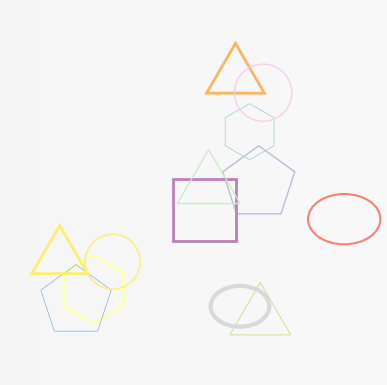[{"shape": "hexagon", "thickness": 0.5, "radius": 0.36, "center": [0.644, 0.658]}, {"shape": "hexagon", "thickness": 2, "radius": 0.44, "center": [0.241, 0.247]}, {"shape": "pentagon", "thickness": 1, "radius": 0.49, "center": [0.668, 0.524]}, {"shape": "oval", "thickness": 1.5, "radius": 0.47, "center": [0.888, 0.431]}, {"shape": "pentagon", "thickness": 0.5, "radius": 0.48, "center": [0.196, 0.217]}, {"shape": "triangle", "thickness": 2, "radius": 0.43, "center": [0.608, 0.801]}, {"shape": "triangle", "thickness": 0.5, "radius": 0.45, "center": [0.672, 0.175]}, {"shape": "circle", "thickness": 1, "radius": 0.37, "center": [0.679, 0.759]}, {"shape": "oval", "thickness": 3, "radius": 0.38, "center": [0.619, 0.204]}, {"shape": "square", "thickness": 2, "radius": 0.41, "center": [0.528, 0.455]}, {"shape": "triangle", "thickness": 1, "radius": 0.47, "center": [0.539, 0.518]}, {"shape": "circle", "thickness": 1, "radius": 0.36, "center": [0.291, 0.32]}, {"shape": "triangle", "thickness": 2, "radius": 0.42, "center": [0.154, 0.331]}]